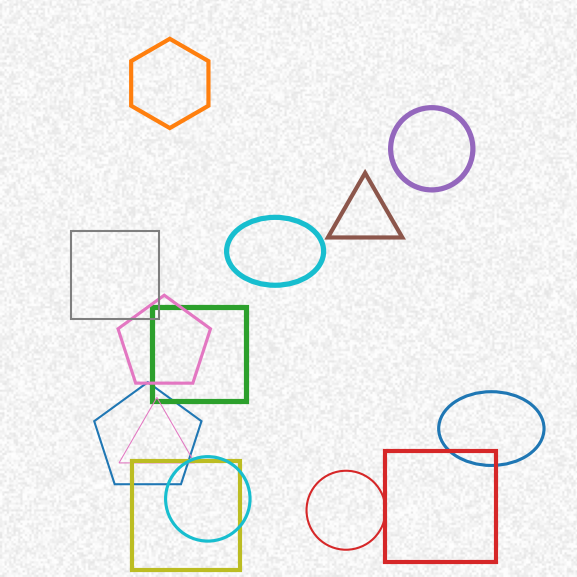[{"shape": "pentagon", "thickness": 1, "radius": 0.49, "center": [0.256, 0.24]}, {"shape": "oval", "thickness": 1.5, "radius": 0.46, "center": [0.851, 0.257]}, {"shape": "hexagon", "thickness": 2, "radius": 0.39, "center": [0.294, 0.855]}, {"shape": "square", "thickness": 2.5, "radius": 0.41, "center": [0.344, 0.386]}, {"shape": "square", "thickness": 2, "radius": 0.48, "center": [0.762, 0.121]}, {"shape": "circle", "thickness": 1, "radius": 0.34, "center": [0.599, 0.116]}, {"shape": "circle", "thickness": 2.5, "radius": 0.36, "center": [0.748, 0.742]}, {"shape": "triangle", "thickness": 2, "radius": 0.37, "center": [0.632, 0.625]}, {"shape": "triangle", "thickness": 0.5, "radius": 0.38, "center": [0.272, 0.235]}, {"shape": "pentagon", "thickness": 1.5, "radius": 0.42, "center": [0.284, 0.404]}, {"shape": "square", "thickness": 1, "radius": 0.38, "center": [0.198, 0.523]}, {"shape": "square", "thickness": 2, "radius": 0.47, "center": [0.322, 0.107]}, {"shape": "circle", "thickness": 1.5, "radius": 0.37, "center": [0.36, 0.135]}, {"shape": "oval", "thickness": 2.5, "radius": 0.42, "center": [0.476, 0.564]}]